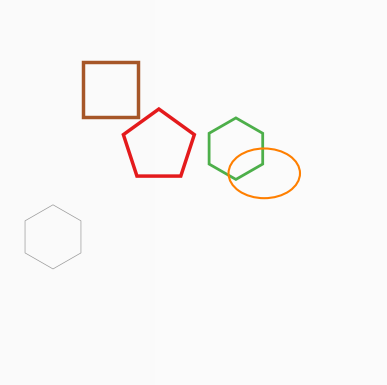[{"shape": "pentagon", "thickness": 2.5, "radius": 0.48, "center": [0.41, 0.621]}, {"shape": "hexagon", "thickness": 2, "radius": 0.4, "center": [0.609, 0.614]}, {"shape": "oval", "thickness": 1.5, "radius": 0.46, "center": [0.682, 0.55]}, {"shape": "square", "thickness": 2.5, "radius": 0.36, "center": [0.285, 0.768]}, {"shape": "hexagon", "thickness": 0.5, "radius": 0.42, "center": [0.137, 0.385]}]